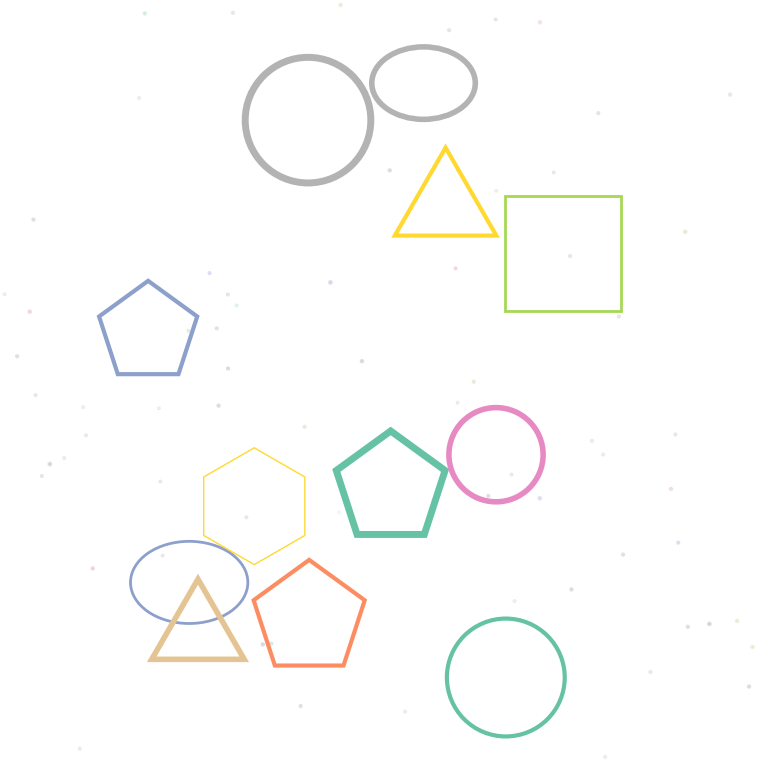[{"shape": "circle", "thickness": 1.5, "radius": 0.38, "center": [0.657, 0.12]}, {"shape": "pentagon", "thickness": 2.5, "radius": 0.37, "center": [0.507, 0.366]}, {"shape": "pentagon", "thickness": 1.5, "radius": 0.38, "center": [0.402, 0.197]}, {"shape": "pentagon", "thickness": 1.5, "radius": 0.33, "center": [0.192, 0.568]}, {"shape": "oval", "thickness": 1, "radius": 0.38, "center": [0.246, 0.244]}, {"shape": "circle", "thickness": 2, "radius": 0.31, "center": [0.644, 0.409]}, {"shape": "square", "thickness": 1, "radius": 0.38, "center": [0.731, 0.671]}, {"shape": "hexagon", "thickness": 0.5, "radius": 0.38, "center": [0.33, 0.343]}, {"shape": "triangle", "thickness": 1.5, "radius": 0.38, "center": [0.579, 0.732]}, {"shape": "triangle", "thickness": 2, "radius": 0.35, "center": [0.257, 0.178]}, {"shape": "circle", "thickness": 2.5, "radius": 0.41, "center": [0.4, 0.844]}, {"shape": "oval", "thickness": 2, "radius": 0.34, "center": [0.55, 0.892]}]